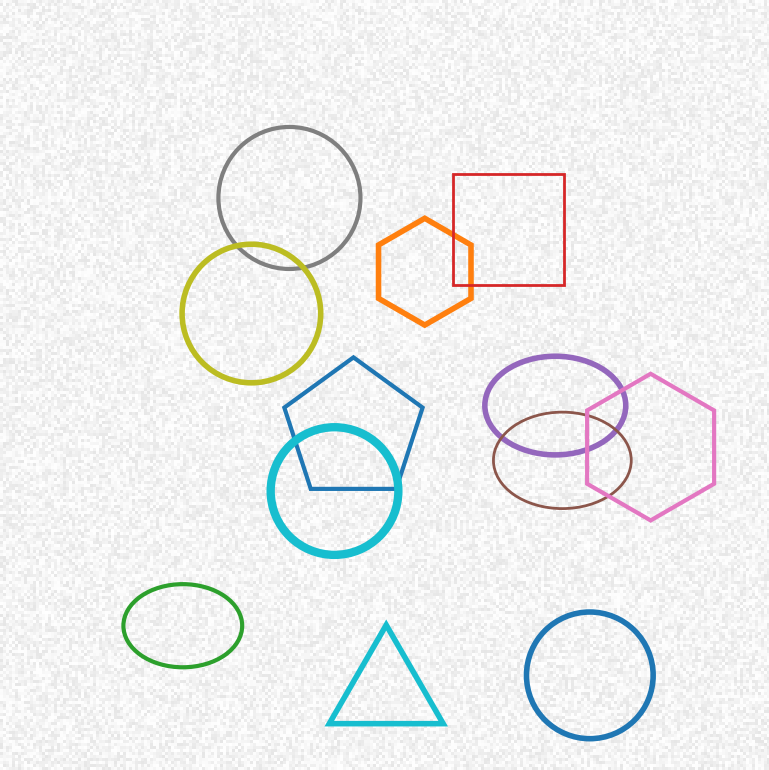[{"shape": "pentagon", "thickness": 1.5, "radius": 0.47, "center": [0.459, 0.441]}, {"shape": "circle", "thickness": 2, "radius": 0.41, "center": [0.766, 0.123]}, {"shape": "hexagon", "thickness": 2, "radius": 0.35, "center": [0.552, 0.647]}, {"shape": "oval", "thickness": 1.5, "radius": 0.39, "center": [0.237, 0.187]}, {"shape": "square", "thickness": 1, "radius": 0.36, "center": [0.66, 0.702]}, {"shape": "oval", "thickness": 2, "radius": 0.46, "center": [0.721, 0.473]}, {"shape": "oval", "thickness": 1, "radius": 0.45, "center": [0.73, 0.402]}, {"shape": "hexagon", "thickness": 1.5, "radius": 0.48, "center": [0.845, 0.419]}, {"shape": "circle", "thickness": 1.5, "radius": 0.46, "center": [0.376, 0.743]}, {"shape": "circle", "thickness": 2, "radius": 0.45, "center": [0.326, 0.593]}, {"shape": "triangle", "thickness": 2, "radius": 0.43, "center": [0.502, 0.103]}, {"shape": "circle", "thickness": 3, "radius": 0.41, "center": [0.434, 0.362]}]